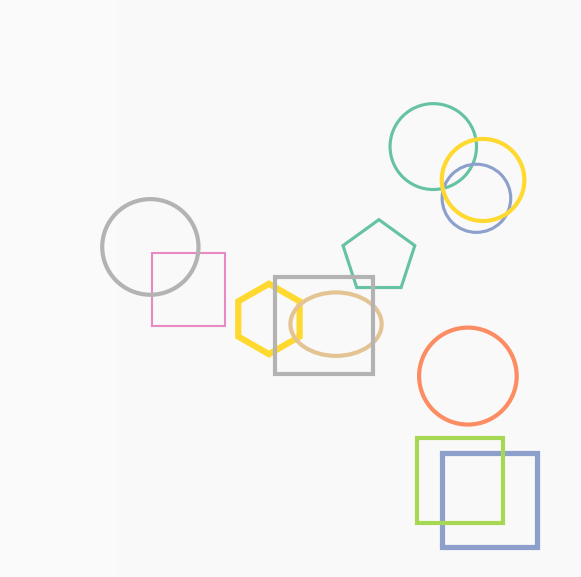[{"shape": "circle", "thickness": 1.5, "radius": 0.37, "center": [0.745, 0.745]}, {"shape": "pentagon", "thickness": 1.5, "radius": 0.32, "center": [0.652, 0.554]}, {"shape": "circle", "thickness": 2, "radius": 0.42, "center": [0.805, 0.348]}, {"shape": "square", "thickness": 2.5, "radius": 0.41, "center": [0.842, 0.134]}, {"shape": "circle", "thickness": 1.5, "radius": 0.29, "center": [0.82, 0.656]}, {"shape": "square", "thickness": 1, "radius": 0.31, "center": [0.325, 0.497]}, {"shape": "square", "thickness": 2, "radius": 0.37, "center": [0.792, 0.167]}, {"shape": "circle", "thickness": 2, "radius": 0.36, "center": [0.831, 0.687]}, {"shape": "hexagon", "thickness": 3, "radius": 0.3, "center": [0.463, 0.447]}, {"shape": "oval", "thickness": 2, "radius": 0.39, "center": [0.578, 0.438]}, {"shape": "circle", "thickness": 2, "radius": 0.41, "center": [0.259, 0.572]}, {"shape": "square", "thickness": 2, "radius": 0.42, "center": [0.558, 0.436]}]